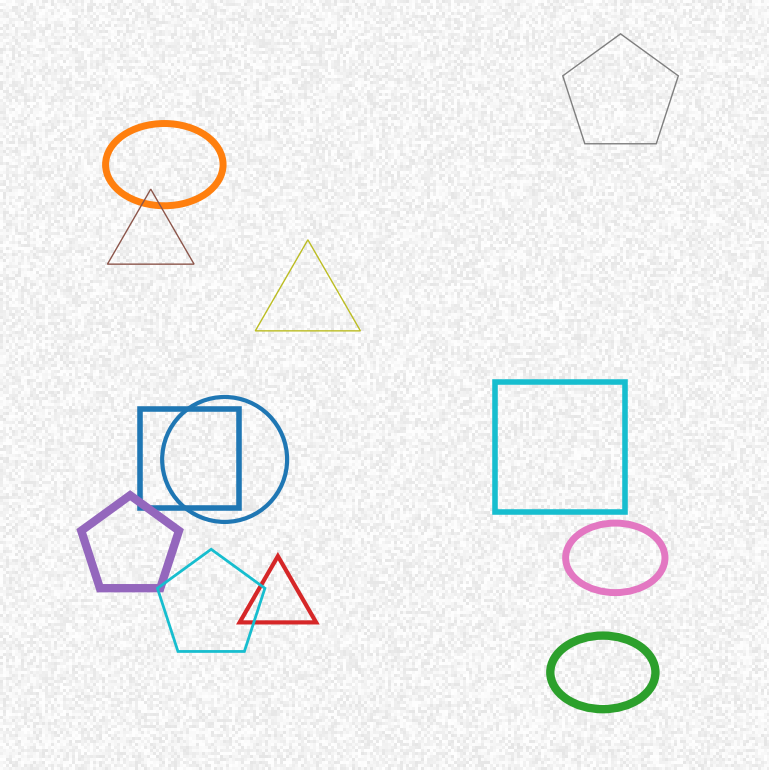[{"shape": "circle", "thickness": 1.5, "radius": 0.41, "center": [0.292, 0.403]}, {"shape": "square", "thickness": 2, "radius": 0.32, "center": [0.246, 0.404]}, {"shape": "oval", "thickness": 2.5, "radius": 0.38, "center": [0.213, 0.786]}, {"shape": "oval", "thickness": 3, "radius": 0.34, "center": [0.783, 0.127]}, {"shape": "triangle", "thickness": 1.5, "radius": 0.29, "center": [0.361, 0.22]}, {"shape": "pentagon", "thickness": 3, "radius": 0.33, "center": [0.169, 0.29]}, {"shape": "triangle", "thickness": 0.5, "radius": 0.32, "center": [0.196, 0.689]}, {"shape": "oval", "thickness": 2.5, "radius": 0.32, "center": [0.799, 0.276]}, {"shape": "pentagon", "thickness": 0.5, "radius": 0.39, "center": [0.806, 0.877]}, {"shape": "triangle", "thickness": 0.5, "radius": 0.39, "center": [0.4, 0.61]}, {"shape": "pentagon", "thickness": 1, "radius": 0.37, "center": [0.274, 0.213]}, {"shape": "square", "thickness": 2, "radius": 0.42, "center": [0.727, 0.42]}]